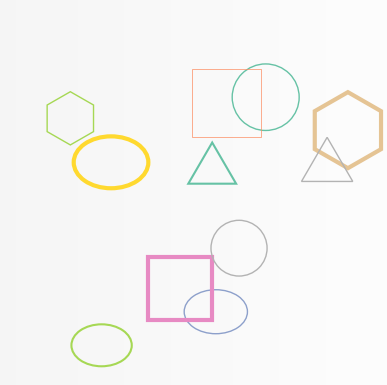[{"shape": "triangle", "thickness": 1.5, "radius": 0.36, "center": [0.548, 0.559]}, {"shape": "circle", "thickness": 1, "radius": 0.43, "center": [0.686, 0.748]}, {"shape": "square", "thickness": 0.5, "radius": 0.44, "center": [0.584, 0.733]}, {"shape": "oval", "thickness": 1, "radius": 0.41, "center": [0.557, 0.19]}, {"shape": "square", "thickness": 3, "radius": 0.41, "center": [0.464, 0.251]}, {"shape": "hexagon", "thickness": 1, "radius": 0.35, "center": [0.181, 0.693]}, {"shape": "oval", "thickness": 1.5, "radius": 0.39, "center": [0.262, 0.103]}, {"shape": "oval", "thickness": 3, "radius": 0.48, "center": [0.287, 0.578]}, {"shape": "hexagon", "thickness": 3, "radius": 0.49, "center": [0.898, 0.662]}, {"shape": "triangle", "thickness": 1, "radius": 0.38, "center": [0.844, 0.567]}, {"shape": "circle", "thickness": 1, "radius": 0.36, "center": [0.617, 0.355]}]